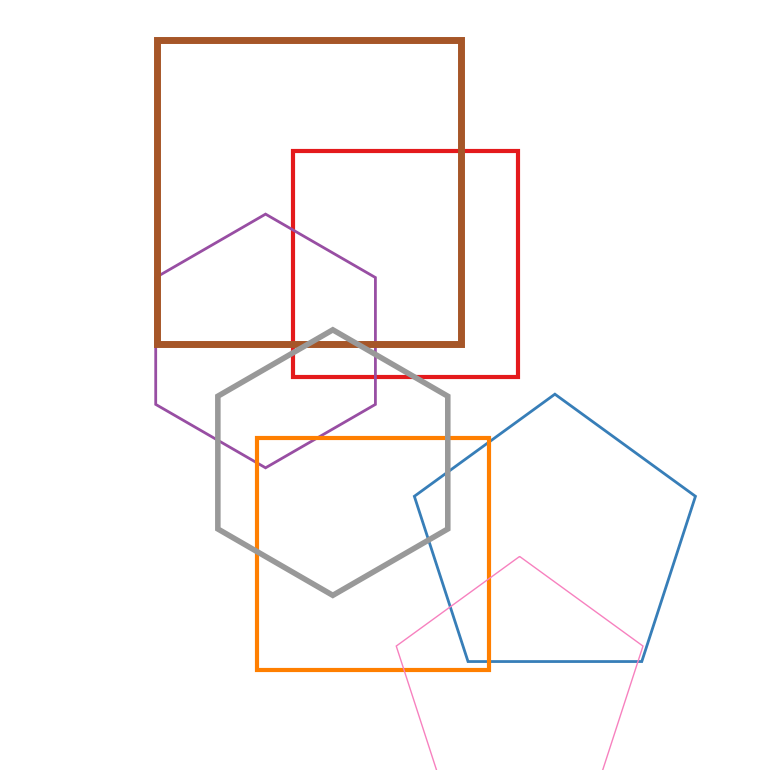[{"shape": "square", "thickness": 1.5, "radius": 0.73, "center": [0.527, 0.657]}, {"shape": "pentagon", "thickness": 1, "radius": 0.96, "center": [0.721, 0.296]}, {"shape": "hexagon", "thickness": 1, "radius": 0.82, "center": [0.345, 0.557]}, {"shape": "square", "thickness": 1.5, "radius": 0.75, "center": [0.485, 0.28]}, {"shape": "square", "thickness": 2.5, "radius": 0.99, "center": [0.401, 0.75]}, {"shape": "pentagon", "thickness": 0.5, "radius": 0.84, "center": [0.675, 0.109]}, {"shape": "hexagon", "thickness": 2, "radius": 0.86, "center": [0.432, 0.399]}]